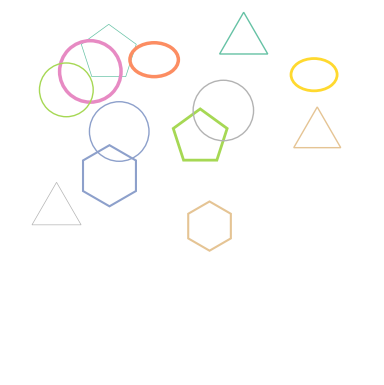[{"shape": "pentagon", "thickness": 0.5, "radius": 0.38, "center": [0.283, 0.862]}, {"shape": "triangle", "thickness": 1, "radius": 0.36, "center": [0.633, 0.896]}, {"shape": "oval", "thickness": 2.5, "radius": 0.31, "center": [0.4, 0.845]}, {"shape": "circle", "thickness": 1, "radius": 0.39, "center": [0.31, 0.658]}, {"shape": "hexagon", "thickness": 1.5, "radius": 0.4, "center": [0.284, 0.543]}, {"shape": "circle", "thickness": 2.5, "radius": 0.4, "center": [0.235, 0.814]}, {"shape": "circle", "thickness": 1, "radius": 0.35, "center": [0.172, 0.767]}, {"shape": "pentagon", "thickness": 2, "radius": 0.37, "center": [0.52, 0.644]}, {"shape": "oval", "thickness": 2, "radius": 0.3, "center": [0.816, 0.806]}, {"shape": "hexagon", "thickness": 1.5, "radius": 0.32, "center": [0.544, 0.413]}, {"shape": "triangle", "thickness": 1, "radius": 0.35, "center": [0.824, 0.652]}, {"shape": "triangle", "thickness": 0.5, "radius": 0.37, "center": [0.147, 0.453]}, {"shape": "circle", "thickness": 1, "radius": 0.39, "center": [0.58, 0.713]}]